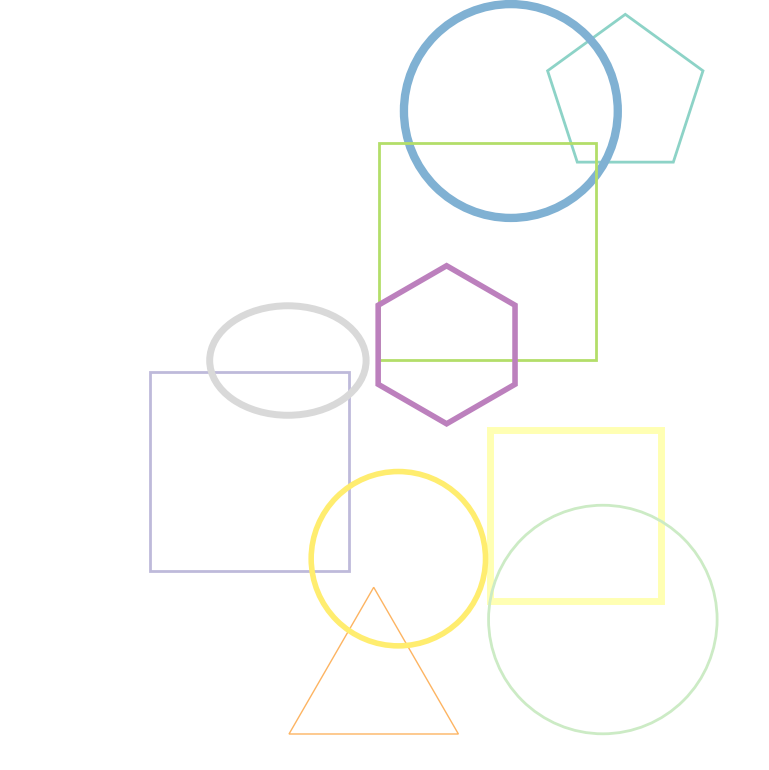[{"shape": "pentagon", "thickness": 1, "radius": 0.53, "center": [0.812, 0.875]}, {"shape": "square", "thickness": 2.5, "radius": 0.56, "center": [0.748, 0.33]}, {"shape": "square", "thickness": 1, "radius": 0.65, "center": [0.324, 0.387]}, {"shape": "circle", "thickness": 3, "radius": 0.69, "center": [0.663, 0.856]}, {"shape": "triangle", "thickness": 0.5, "radius": 0.64, "center": [0.485, 0.11]}, {"shape": "square", "thickness": 1, "radius": 0.71, "center": [0.633, 0.673]}, {"shape": "oval", "thickness": 2.5, "radius": 0.51, "center": [0.374, 0.532]}, {"shape": "hexagon", "thickness": 2, "radius": 0.51, "center": [0.58, 0.552]}, {"shape": "circle", "thickness": 1, "radius": 0.74, "center": [0.783, 0.195]}, {"shape": "circle", "thickness": 2, "radius": 0.57, "center": [0.517, 0.274]}]